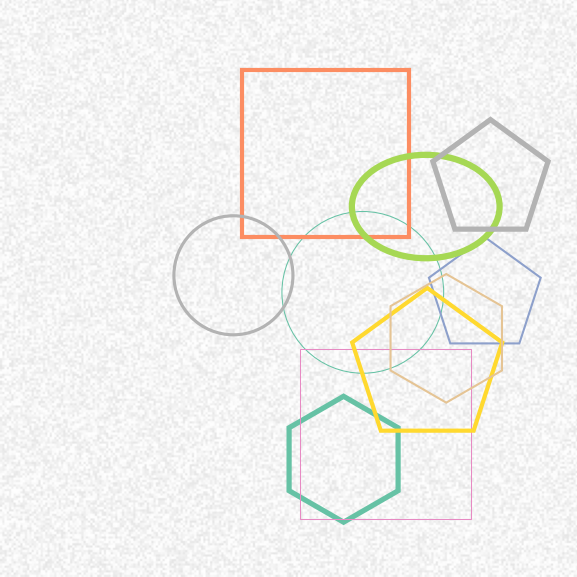[{"shape": "hexagon", "thickness": 2.5, "radius": 0.54, "center": [0.595, 0.204]}, {"shape": "circle", "thickness": 0.5, "radius": 0.7, "center": [0.628, 0.493]}, {"shape": "square", "thickness": 2, "radius": 0.72, "center": [0.564, 0.733]}, {"shape": "pentagon", "thickness": 1, "radius": 0.51, "center": [0.839, 0.487]}, {"shape": "square", "thickness": 0.5, "radius": 0.74, "center": [0.667, 0.248]}, {"shape": "oval", "thickness": 3, "radius": 0.64, "center": [0.737, 0.641]}, {"shape": "pentagon", "thickness": 2, "radius": 0.68, "center": [0.74, 0.364]}, {"shape": "hexagon", "thickness": 1, "radius": 0.56, "center": [0.773, 0.413]}, {"shape": "pentagon", "thickness": 2.5, "radius": 0.52, "center": [0.849, 0.687]}, {"shape": "circle", "thickness": 1.5, "radius": 0.52, "center": [0.404, 0.522]}]